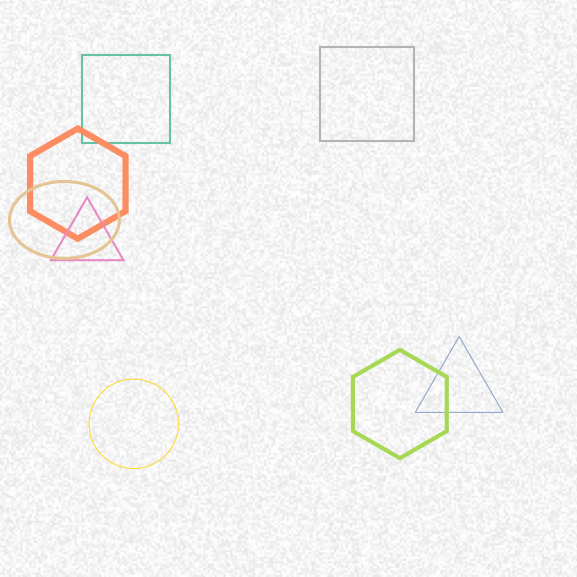[{"shape": "square", "thickness": 1, "radius": 0.38, "center": [0.218, 0.828]}, {"shape": "hexagon", "thickness": 3, "radius": 0.48, "center": [0.135, 0.681]}, {"shape": "triangle", "thickness": 0.5, "radius": 0.44, "center": [0.795, 0.329]}, {"shape": "triangle", "thickness": 1, "radius": 0.36, "center": [0.151, 0.585]}, {"shape": "hexagon", "thickness": 2, "radius": 0.47, "center": [0.692, 0.3]}, {"shape": "circle", "thickness": 0.5, "radius": 0.39, "center": [0.232, 0.265]}, {"shape": "oval", "thickness": 1.5, "radius": 0.48, "center": [0.112, 0.618]}, {"shape": "square", "thickness": 1, "radius": 0.41, "center": [0.636, 0.836]}]